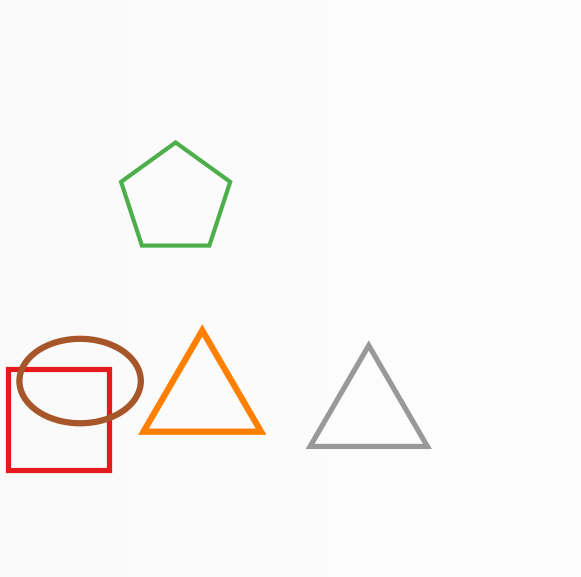[{"shape": "square", "thickness": 2.5, "radius": 0.44, "center": [0.1, 0.273]}, {"shape": "pentagon", "thickness": 2, "radius": 0.49, "center": [0.302, 0.654]}, {"shape": "triangle", "thickness": 3, "radius": 0.58, "center": [0.348, 0.31]}, {"shape": "oval", "thickness": 3, "radius": 0.52, "center": [0.138, 0.339]}, {"shape": "triangle", "thickness": 2.5, "radius": 0.58, "center": [0.634, 0.284]}]